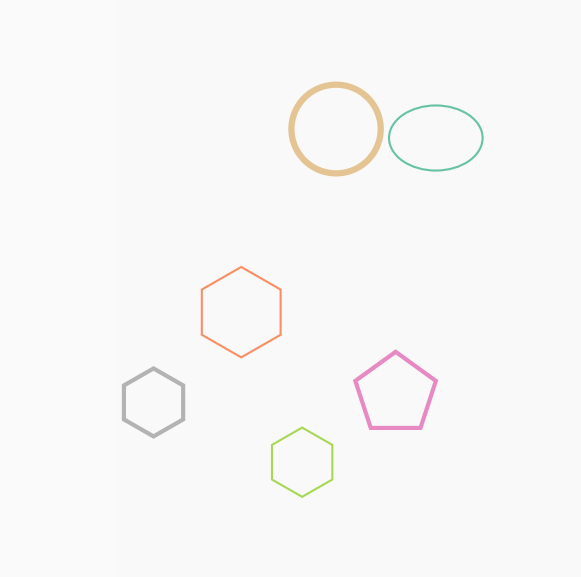[{"shape": "oval", "thickness": 1, "radius": 0.4, "center": [0.75, 0.76]}, {"shape": "hexagon", "thickness": 1, "radius": 0.39, "center": [0.415, 0.459]}, {"shape": "pentagon", "thickness": 2, "radius": 0.36, "center": [0.681, 0.317]}, {"shape": "hexagon", "thickness": 1, "radius": 0.3, "center": [0.52, 0.199]}, {"shape": "circle", "thickness": 3, "radius": 0.38, "center": [0.578, 0.776]}, {"shape": "hexagon", "thickness": 2, "radius": 0.29, "center": [0.264, 0.302]}]